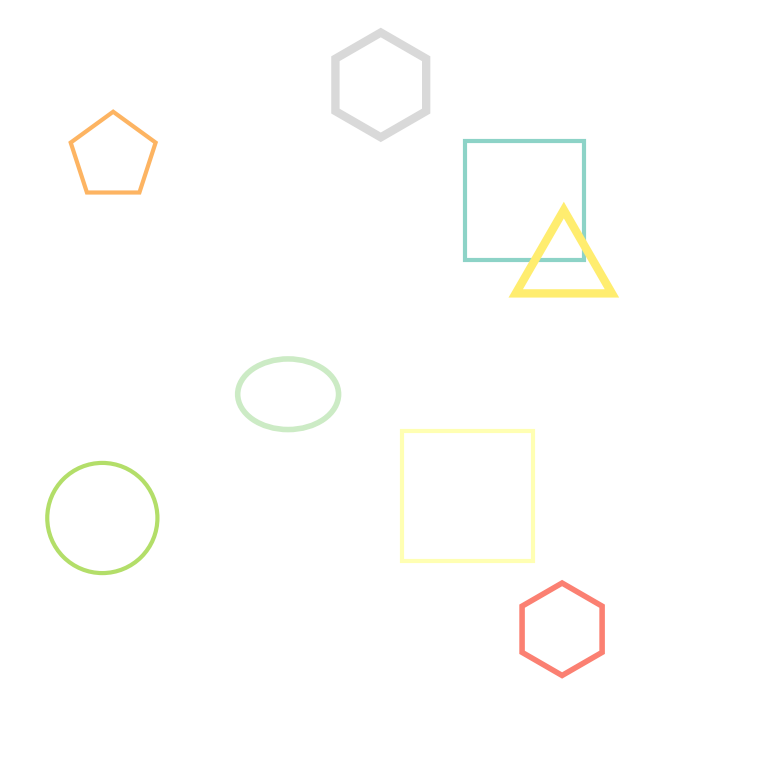[{"shape": "square", "thickness": 1.5, "radius": 0.39, "center": [0.682, 0.74]}, {"shape": "square", "thickness": 1.5, "radius": 0.42, "center": [0.607, 0.356]}, {"shape": "hexagon", "thickness": 2, "radius": 0.3, "center": [0.73, 0.183]}, {"shape": "pentagon", "thickness": 1.5, "radius": 0.29, "center": [0.147, 0.797]}, {"shape": "circle", "thickness": 1.5, "radius": 0.36, "center": [0.133, 0.327]}, {"shape": "hexagon", "thickness": 3, "radius": 0.34, "center": [0.495, 0.89]}, {"shape": "oval", "thickness": 2, "radius": 0.33, "center": [0.374, 0.488]}, {"shape": "triangle", "thickness": 3, "radius": 0.36, "center": [0.732, 0.655]}]